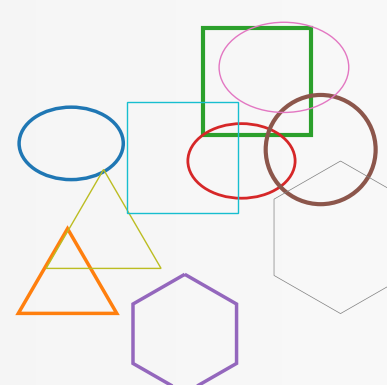[{"shape": "oval", "thickness": 2.5, "radius": 0.67, "center": [0.184, 0.628]}, {"shape": "triangle", "thickness": 2.5, "radius": 0.73, "center": [0.174, 0.259]}, {"shape": "square", "thickness": 3, "radius": 0.7, "center": [0.663, 0.789]}, {"shape": "oval", "thickness": 2, "radius": 0.69, "center": [0.623, 0.582]}, {"shape": "hexagon", "thickness": 2.5, "radius": 0.77, "center": [0.477, 0.133]}, {"shape": "circle", "thickness": 3, "radius": 0.71, "center": [0.828, 0.612]}, {"shape": "oval", "thickness": 1, "radius": 0.84, "center": [0.733, 0.825]}, {"shape": "hexagon", "thickness": 0.5, "radius": 0.99, "center": [0.879, 0.384]}, {"shape": "triangle", "thickness": 1, "radius": 0.86, "center": [0.267, 0.388]}, {"shape": "square", "thickness": 1, "radius": 0.72, "center": [0.472, 0.591]}]